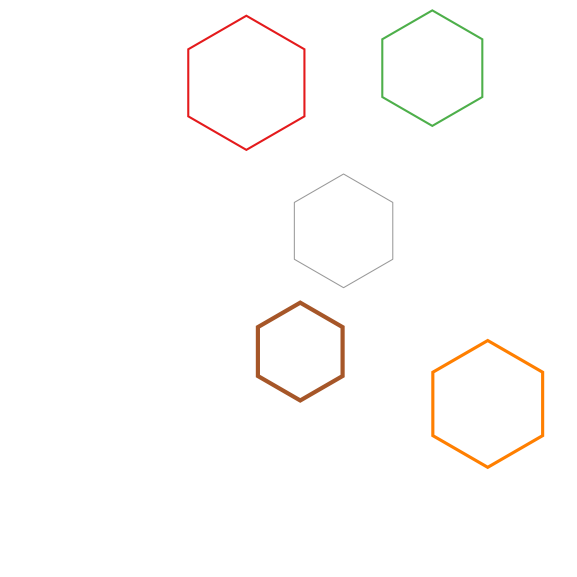[{"shape": "hexagon", "thickness": 1, "radius": 0.58, "center": [0.427, 0.856]}, {"shape": "hexagon", "thickness": 1, "radius": 0.5, "center": [0.749, 0.881]}, {"shape": "hexagon", "thickness": 1.5, "radius": 0.55, "center": [0.845, 0.3]}, {"shape": "hexagon", "thickness": 2, "radius": 0.42, "center": [0.52, 0.39]}, {"shape": "hexagon", "thickness": 0.5, "radius": 0.49, "center": [0.595, 0.599]}]